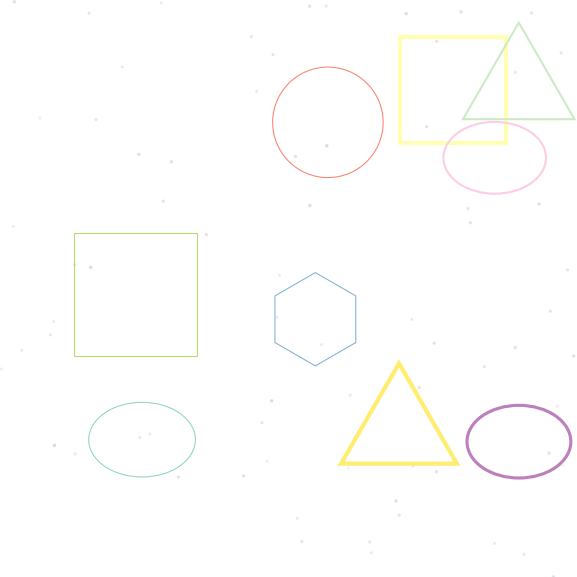[{"shape": "oval", "thickness": 0.5, "radius": 0.46, "center": [0.246, 0.238]}, {"shape": "square", "thickness": 2, "radius": 0.46, "center": [0.785, 0.844]}, {"shape": "circle", "thickness": 0.5, "radius": 0.48, "center": [0.568, 0.787]}, {"shape": "hexagon", "thickness": 0.5, "radius": 0.4, "center": [0.546, 0.446]}, {"shape": "square", "thickness": 0.5, "radius": 0.53, "center": [0.235, 0.489]}, {"shape": "oval", "thickness": 1, "radius": 0.44, "center": [0.857, 0.726]}, {"shape": "oval", "thickness": 1.5, "radius": 0.45, "center": [0.899, 0.234]}, {"shape": "triangle", "thickness": 1, "radius": 0.56, "center": [0.898, 0.849]}, {"shape": "triangle", "thickness": 2, "radius": 0.58, "center": [0.691, 0.254]}]